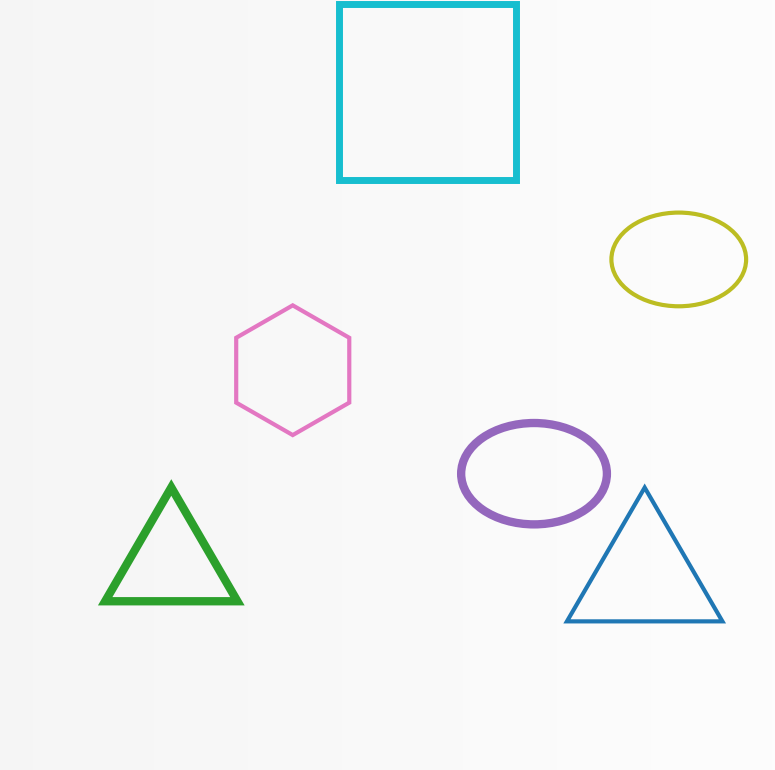[{"shape": "triangle", "thickness": 1.5, "radius": 0.58, "center": [0.832, 0.251]}, {"shape": "triangle", "thickness": 3, "radius": 0.49, "center": [0.221, 0.268]}, {"shape": "oval", "thickness": 3, "radius": 0.47, "center": [0.689, 0.385]}, {"shape": "hexagon", "thickness": 1.5, "radius": 0.42, "center": [0.378, 0.519]}, {"shape": "oval", "thickness": 1.5, "radius": 0.43, "center": [0.876, 0.663]}, {"shape": "square", "thickness": 2.5, "radius": 0.57, "center": [0.551, 0.88]}]